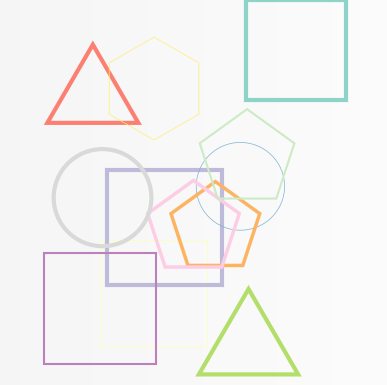[{"shape": "square", "thickness": 3, "radius": 0.65, "center": [0.764, 0.87]}, {"shape": "square", "thickness": 0.5, "radius": 0.69, "center": [0.396, 0.238]}, {"shape": "square", "thickness": 3, "radius": 0.74, "center": [0.424, 0.409]}, {"shape": "triangle", "thickness": 3, "radius": 0.68, "center": [0.24, 0.749]}, {"shape": "circle", "thickness": 0.5, "radius": 0.57, "center": [0.62, 0.516]}, {"shape": "pentagon", "thickness": 2.5, "radius": 0.6, "center": [0.556, 0.408]}, {"shape": "triangle", "thickness": 3, "radius": 0.74, "center": [0.641, 0.101]}, {"shape": "pentagon", "thickness": 2.5, "radius": 0.62, "center": [0.499, 0.407]}, {"shape": "circle", "thickness": 3, "radius": 0.63, "center": [0.265, 0.487]}, {"shape": "square", "thickness": 1.5, "radius": 0.73, "center": [0.259, 0.198]}, {"shape": "pentagon", "thickness": 1.5, "radius": 0.64, "center": [0.638, 0.588]}, {"shape": "hexagon", "thickness": 0.5, "radius": 0.67, "center": [0.398, 0.77]}]